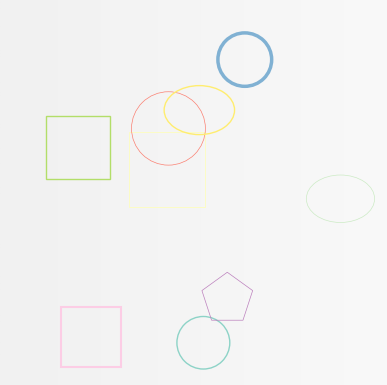[{"shape": "circle", "thickness": 1, "radius": 0.34, "center": [0.525, 0.11]}, {"shape": "square", "thickness": 0.5, "radius": 0.49, "center": [0.43, 0.559]}, {"shape": "circle", "thickness": 0.5, "radius": 0.48, "center": [0.435, 0.666]}, {"shape": "circle", "thickness": 2.5, "radius": 0.35, "center": [0.632, 0.845]}, {"shape": "square", "thickness": 1, "radius": 0.41, "center": [0.201, 0.618]}, {"shape": "square", "thickness": 1.5, "radius": 0.39, "center": [0.235, 0.125]}, {"shape": "pentagon", "thickness": 0.5, "radius": 0.34, "center": [0.587, 0.224]}, {"shape": "oval", "thickness": 0.5, "radius": 0.44, "center": [0.879, 0.484]}, {"shape": "oval", "thickness": 1, "radius": 0.45, "center": [0.514, 0.714]}]